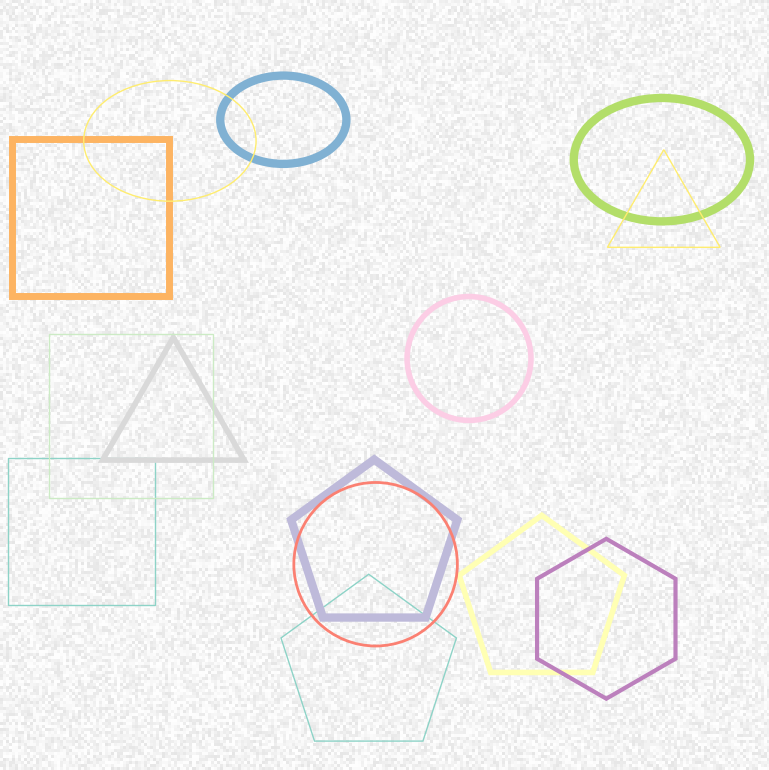[{"shape": "square", "thickness": 0.5, "radius": 0.48, "center": [0.106, 0.31]}, {"shape": "pentagon", "thickness": 0.5, "radius": 0.6, "center": [0.479, 0.134]}, {"shape": "pentagon", "thickness": 2, "radius": 0.56, "center": [0.704, 0.218]}, {"shape": "pentagon", "thickness": 3, "radius": 0.57, "center": [0.486, 0.29]}, {"shape": "circle", "thickness": 1, "radius": 0.53, "center": [0.488, 0.267]}, {"shape": "oval", "thickness": 3, "radius": 0.41, "center": [0.368, 0.844]}, {"shape": "square", "thickness": 2.5, "radius": 0.51, "center": [0.117, 0.718]}, {"shape": "oval", "thickness": 3, "radius": 0.57, "center": [0.86, 0.793]}, {"shape": "circle", "thickness": 2, "radius": 0.4, "center": [0.609, 0.534]}, {"shape": "triangle", "thickness": 2, "radius": 0.53, "center": [0.225, 0.456]}, {"shape": "hexagon", "thickness": 1.5, "radius": 0.52, "center": [0.787, 0.196]}, {"shape": "square", "thickness": 0.5, "radius": 0.53, "center": [0.171, 0.46]}, {"shape": "oval", "thickness": 0.5, "radius": 0.56, "center": [0.221, 0.817]}, {"shape": "triangle", "thickness": 0.5, "radius": 0.42, "center": [0.862, 0.721]}]